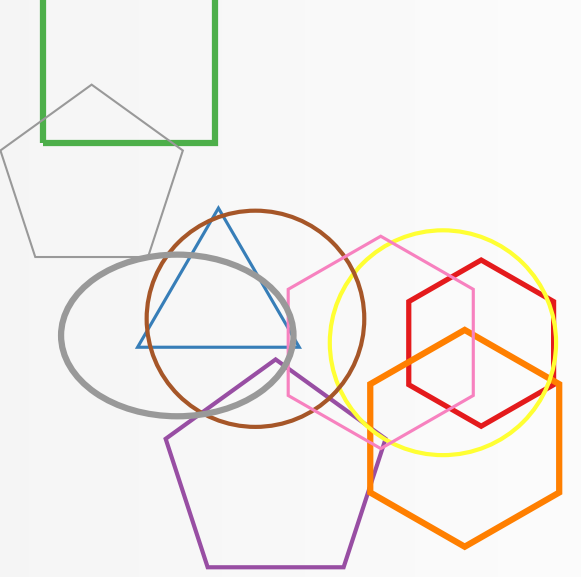[{"shape": "hexagon", "thickness": 2.5, "radius": 0.72, "center": [0.828, 0.405]}, {"shape": "triangle", "thickness": 1.5, "radius": 0.8, "center": [0.376, 0.478]}, {"shape": "square", "thickness": 3, "radius": 0.74, "center": [0.222, 0.899]}, {"shape": "pentagon", "thickness": 2, "radius": 0.99, "center": [0.474, 0.178]}, {"shape": "hexagon", "thickness": 3, "radius": 0.94, "center": [0.8, 0.24]}, {"shape": "circle", "thickness": 2, "radius": 0.97, "center": [0.762, 0.406]}, {"shape": "circle", "thickness": 2, "radius": 0.94, "center": [0.44, 0.447]}, {"shape": "hexagon", "thickness": 1.5, "radius": 0.92, "center": [0.655, 0.406]}, {"shape": "oval", "thickness": 3, "radius": 1.0, "center": [0.305, 0.418]}, {"shape": "pentagon", "thickness": 1, "radius": 0.82, "center": [0.158, 0.688]}]